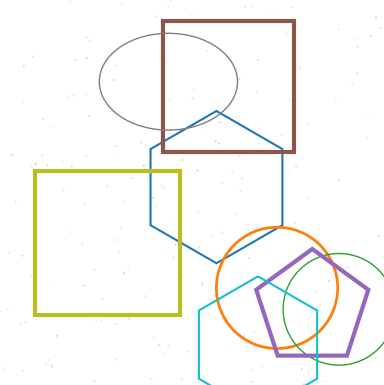[{"shape": "hexagon", "thickness": 1.5, "radius": 0.99, "center": [0.562, 0.514]}, {"shape": "circle", "thickness": 2, "radius": 0.79, "center": [0.72, 0.252]}, {"shape": "circle", "thickness": 1, "radius": 0.72, "center": [0.88, 0.197]}, {"shape": "pentagon", "thickness": 3, "radius": 0.77, "center": [0.811, 0.2]}, {"shape": "square", "thickness": 3, "radius": 0.85, "center": [0.594, 0.776]}, {"shape": "oval", "thickness": 1, "radius": 0.9, "center": [0.437, 0.788]}, {"shape": "square", "thickness": 3, "radius": 0.94, "center": [0.279, 0.369]}, {"shape": "hexagon", "thickness": 1.5, "radius": 0.89, "center": [0.67, 0.105]}]